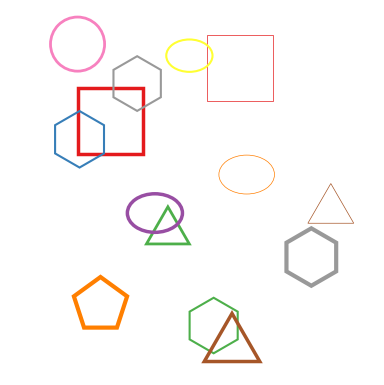[{"shape": "square", "thickness": 2.5, "radius": 0.42, "center": [0.288, 0.686]}, {"shape": "square", "thickness": 0.5, "radius": 0.43, "center": [0.622, 0.825]}, {"shape": "hexagon", "thickness": 1.5, "radius": 0.37, "center": [0.207, 0.638]}, {"shape": "triangle", "thickness": 2, "radius": 0.32, "center": [0.436, 0.399]}, {"shape": "hexagon", "thickness": 1.5, "radius": 0.36, "center": [0.555, 0.154]}, {"shape": "oval", "thickness": 2.5, "radius": 0.36, "center": [0.402, 0.447]}, {"shape": "pentagon", "thickness": 3, "radius": 0.36, "center": [0.261, 0.208]}, {"shape": "oval", "thickness": 0.5, "radius": 0.36, "center": [0.641, 0.547]}, {"shape": "oval", "thickness": 1.5, "radius": 0.3, "center": [0.492, 0.855]}, {"shape": "triangle", "thickness": 0.5, "radius": 0.34, "center": [0.859, 0.455]}, {"shape": "triangle", "thickness": 2.5, "radius": 0.42, "center": [0.603, 0.103]}, {"shape": "circle", "thickness": 2, "radius": 0.35, "center": [0.201, 0.885]}, {"shape": "hexagon", "thickness": 1.5, "radius": 0.36, "center": [0.356, 0.783]}, {"shape": "hexagon", "thickness": 3, "radius": 0.37, "center": [0.809, 0.332]}]